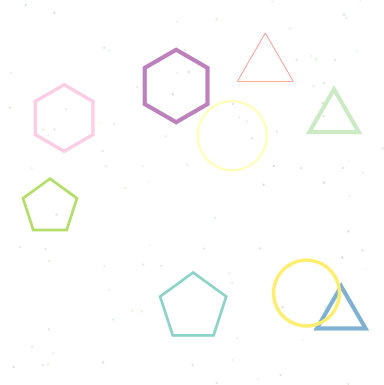[{"shape": "pentagon", "thickness": 2, "radius": 0.45, "center": [0.502, 0.202]}, {"shape": "circle", "thickness": 1.5, "radius": 0.45, "center": [0.603, 0.647]}, {"shape": "triangle", "thickness": 0.5, "radius": 0.42, "center": [0.689, 0.831]}, {"shape": "triangle", "thickness": 3, "radius": 0.37, "center": [0.886, 0.183]}, {"shape": "pentagon", "thickness": 2, "radius": 0.37, "center": [0.13, 0.462]}, {"shape": "hexagon", "thickness": 2.5, "radius": 0.43, "center": [0.167, 0.693]}, {"shape": "hexagon", "thickness": 3, "radius": 0.47, "center": [0.457, 0.777]}, {"shape": "triangle", "thickness": 3, "radius": 0.37, "center": [0.868, 0.694]}, {"shape": "circle", "thickness": 2.5, "radius": 0.43, "center": [0.796, 0.239]}]